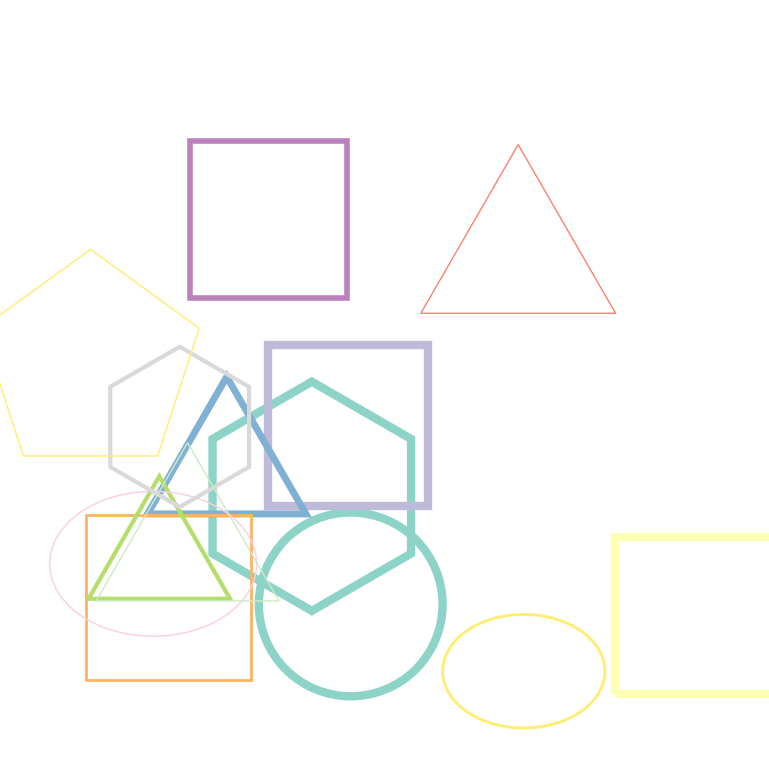[{"shape": "hexagon", "thickness": 3, "radius": 0.74, "center": [0.405, 0.356]}, {"shape": "circle", "thickness": 3, "radius": 0.6, "center": [0.455, 0.215]}, {"shape": "square", "thickness": 3, "radius": 0.51, "center": [0.9, 0.201]}, {"shape": "square", "thickness": 3, "radius": 0.52, "center": [0.452, 0.448]}, {"shape": "triangle", "thickness": 0.5, "radius": 0.73, "center": [0.673, 0.666]}, {"shape": "triangle", "thickness": 2.5, "radius": 0.59, "center": [0.294, 0.392]}, {"shape": "square", "thickness": 1, "radius": 0.54, "center": [0.219, 0.224]}, {"shape": "triangle", "thickness": 1.5, "radius": 0.53, "center": [0.207, 0.275]}, {"shape": "oval", "thickness": 0.5, "radius": 0.67, "center": [0.199, 0.268]}, {"shape": "hexagon", "thickness": 1.5, "radius": 0.52, "center": [0.233, 0.446]}, {"shape": "square", "thickness": 2, "radius": 0.51, "center": [0.349, 0.715]}, {"shape": "triangle", "thickness": 0.5, "radius": 0.68, "center": [0.244, 0.288]}, {"shape": "oval", "thickness": 1, "radius": 0.53, "center": [0.68, 0.128]}, {"shape": "pentagon", "thickness": 0.5, "radius": 0.74, "center": [0.118, 0.528]}]